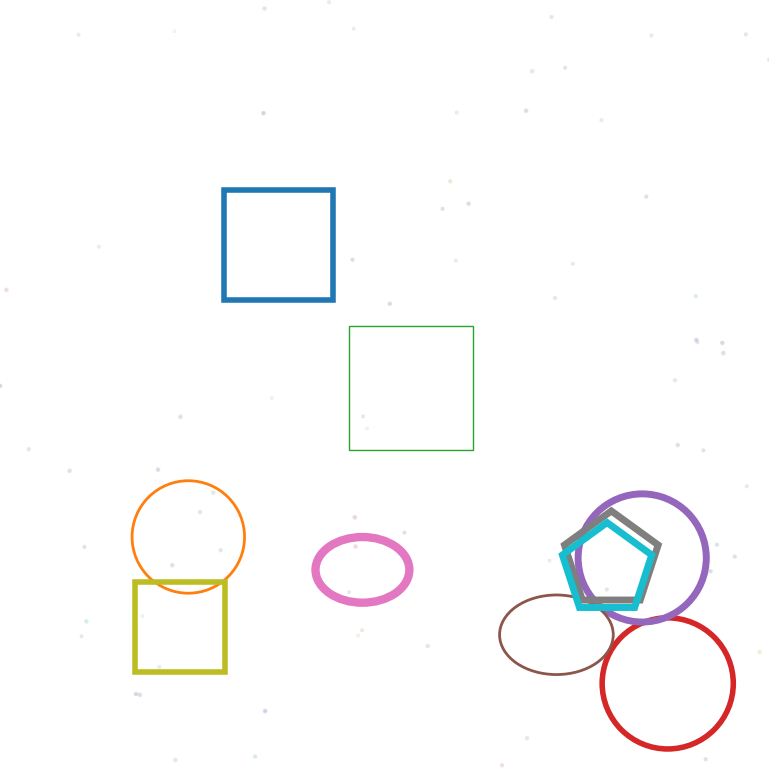[{"shape": "square", "thickness": 2, "radius": 0.35, "center": [0.362, 0.682]}, {"shape": "circle", "thickness": 1, "radius": 0.37, "center": [0.245, 0.303]}, {"shape": "square", "thickness": 0.5, "radius": 0.4, "center": [0.534, 0.496]}, {"shape": "circle", "thickness": 2, "radius": 0.43, "center": [0.867, 0.112]}, {"shape": "circle", "thickness": 2.5, "radius": 0.42, "center": [0.834, 0.275]}, {"shape": "oval", "thickness": 1, "radius": 0.37, "center": [0.723, 0.176]}, {"shape": "oval", "thickness": 3, "radius": 0.3, "center": [0.471, 0.26]}, {"shape": "pentagon", "thickness": 2.5, "radius": 0.32, "center": [0.794, 0.272]}, {"shape": "square", "thickness": 2, "radius": 0.29, "center": [0.234, 0.186]}, {"shape": "pentagon", "thickness": 2.5, "radius": 0.3, "center": [0.788, 0.26]}]